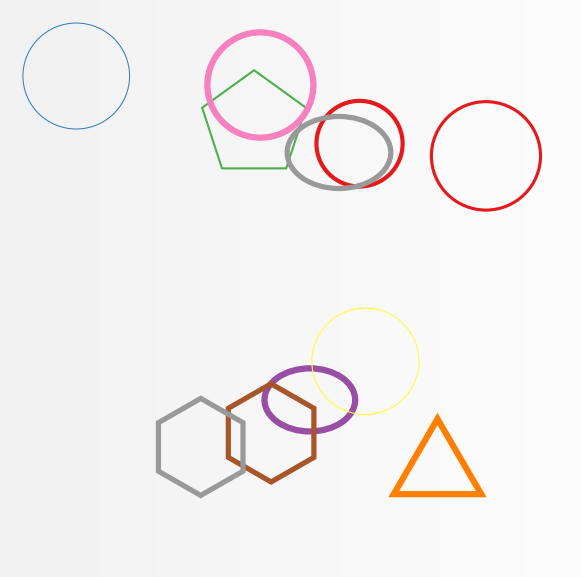[{"shape": "circle", "thickness": 1.5, "radius": 0.47, "center": [0.836, 0.729]}, {"shape": "circle", "thickness": 2, "radius": 0.37, "center": [0.619, 0.75]}, {"shape": "circle", "thickness": 0.5, "radius": 0.46, "center": [0.131, 0.867]}, {"shape": "pentagon", "thickness": 1, "radius": 0.47, "center": [0.437, 0.784]}, {"shape": "oval", "thickness": 3, "radius": 0.39, "center": [0.533, 0.307]}, {"shape": "triangle", "thickness": 3, "radius": 0.43, "center": [0.753, 0.187]}, {"shape": "circle", "thickness": 0.5, "radius": 0.46, "center": [0.629, 0.374]}, {"shape": "hexagon", "thickness": 2.5, "radius": 0.42, "center": [0.466, 0.25]}, {"shape": "circle", "thickness": 3, "radius": 0.46, "center": [0.448, 0.852]}, {"shape": "hexagon", "thickness": 2.5, "radius": 0.42, "center": [0.345, 0.225]}, {"shape": "oval", "thickness": 2.5, "radius": 0.45, "center": [0.583, 0.735]}]